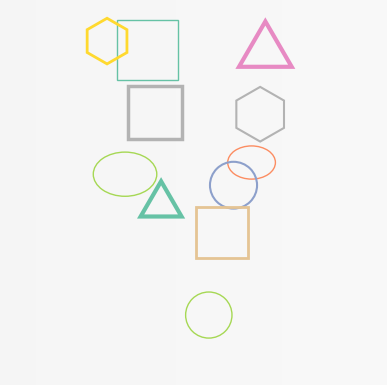[{"shape": "square", "thickness": 1, "radius": 0.39, "center": [0.381, 0.871]}, {"shape": "triangle", "thickness": 3, "radius": 0.3, "center": [0.416, 0.468]}, {"shape": "oval", "thickness": 1, "radius": 0.31, "center": [0.649, 0.578]}, {"shape": "circle", "thickness": 1.5, "radius": 0.3, "center": [0.603, 0.519]}, {"shape": "triangle", "thickness": 3, "radius": 0.39, "center": [0.685, 0.866]}, {"shape": "circle", "thickness": 1, "radius": 0.3, "center": [0.539, 0.182]}, {"shape": "oval", "thickness": 1, "radius": 0.41, "center": [0.323, 0.548]}, {"shape": "hexagon", "thickness": 2, "radius": 0.3, "center": [0.276, 0.893]}, {"shape": "square", "thickness": 2, "radius": 0.34, "center": [0.572, 0.396]}, {"shape": "hexagon", "thickness": 1.5, "radius": 0.35, "center": [0.671, 0.703]}, {"shape": "square", "thickness": 2.5, "radius": 0.35, "center": [0.4, 0.708]}]